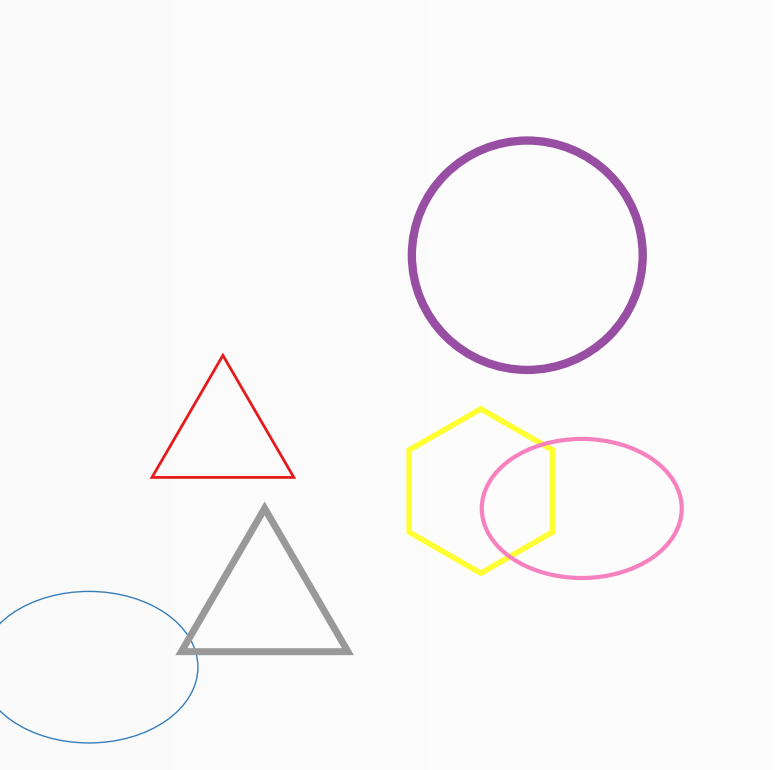[{"shape": "triangle", "thickness": 1, "radius": 0.53, "center": [0.288, 0.433]}, {"shape": "oval", "thickness": 0.5, "radius": 0.7, "center": [0.115, 0.134]}, {"shape": "circle", "thickness": 3, "radius": 0.74, "center": [0.68, 0.669]}, {"shape": "hexagon", "thickness": 2, "radius": 0.53, "center": [0.62, 0.362]}, {"shape": "oval", "thickness": 1.5, "radius": 0.65, "center": [0.751, 0.34]}, {"shape": "triangle", "thickness": 2.5, "radius": 0.62, "center": [0.341, 0.216]}]